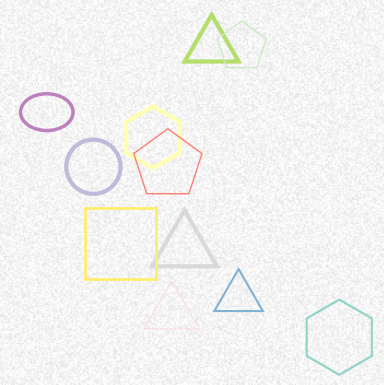[{"shape": "hexagon", "thickness": 1.5, "radius": 0.49, "center": [0.881, 0.124]}, {"shape": "hexagon", "thickness": 3, "radius": 0.4, "center": [0.397, 0.644]}, {"shape": "circle", "thickness": 3, "radius": 0.35, "center": [0.243, 0.567]}, {"shape": "pentagon", "thickness": 1, "radius": 0.47, "center": [0.436, 0.572]}, {"shape": "triangle", "thickness": 1.5, "radius": 0.36, "center": [0.62, 0.228]}, {"shape": "triangle", "thickness": 3, "radius": 0.4, "center": [0.55, 0.881]}, {"shape": "triangle", "thickness": 0.5, "radius": 0.41, "center": [0.446, 0.187]}, {"shape": "triangle", "thickness": 3, "radius": 0.49, "center": [0.479, 0.357]}, {"shape": "oval", "thickness": 2.5, "radius": 0.34, "center": [0.122, 0.709]}, {"shape": "pentagon", "thickness": 1, "radius": 0.33, "center": [0.628, 0.879]}, {"shape": "square", "thickness": 2, "radius": 0.46, "center": [0.314, 0.367]}]